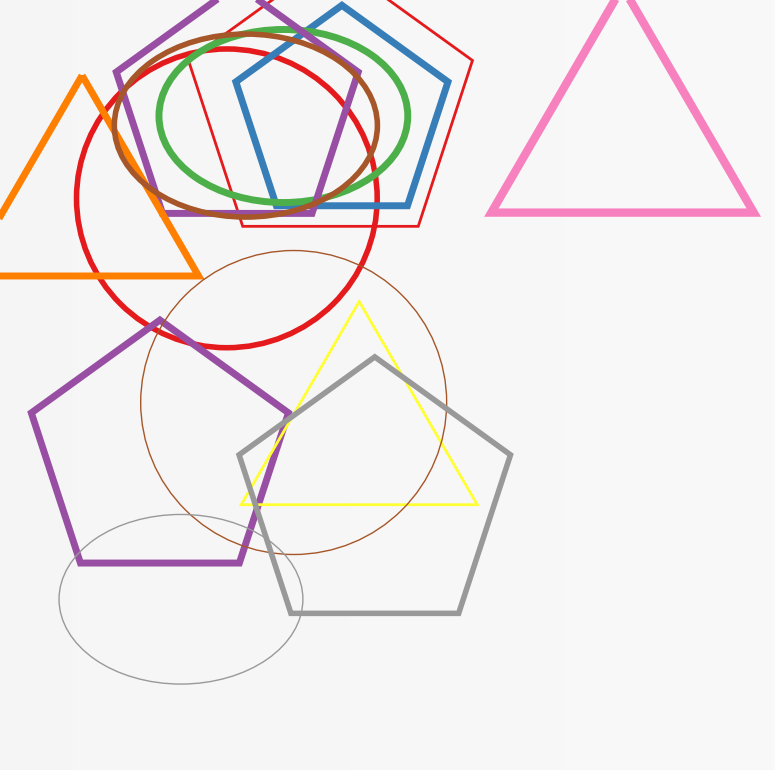[{"shape": "pentagon", "thickness": 1, "radius": 0.96, "center": [0.426, 0.862]}, {"shape": "circle", "thickness": 2, "radius": 0.97, "center": [0.293, 0.742]}, {"shape": "pentagon", "thickness": 2.5, "radius": 0.72, "center": [0.441, 0.849]}, {"shape": "oval", "thickness": 2.5, "radius": 0.8, "center": [0.366, 0.849]}, {"shape": "pentagon", "thickness": 2.5, "radius": 0.87, "center": [0.206, 0.41]}, {"shape": "pentagon", "thickness": 2.5, "radius": 0.82, "center": [0.306, 0.856]}, {"shape": "triangle", "thickness": 2.5, "radius": 0.87, "center": [0.106, 0.728]}, {"shape": "triangle", "thickness": 1, "radius": 0.88, "center": [0.464, 0.432]}, {"shape": "circle", "thickness": 0.5, "radius": 0.99, "center": [0.379, 0.477]}, {"shape": "oval", "thickness": 2, "radius": 0.85, "center": [0.317, 0.837]}, {"shape": "triangle", "thickness": 3, "radius": 0.98, "center": [0.803, 0.822]}, {"shape": "oval", "thickness": 0.5, "radius": 0.79, "center": [0.233, 0.222]}, {"shape": "pentagon", "thickness": 2, "radius": 0.92, "center": [0.484, 0.352]}]